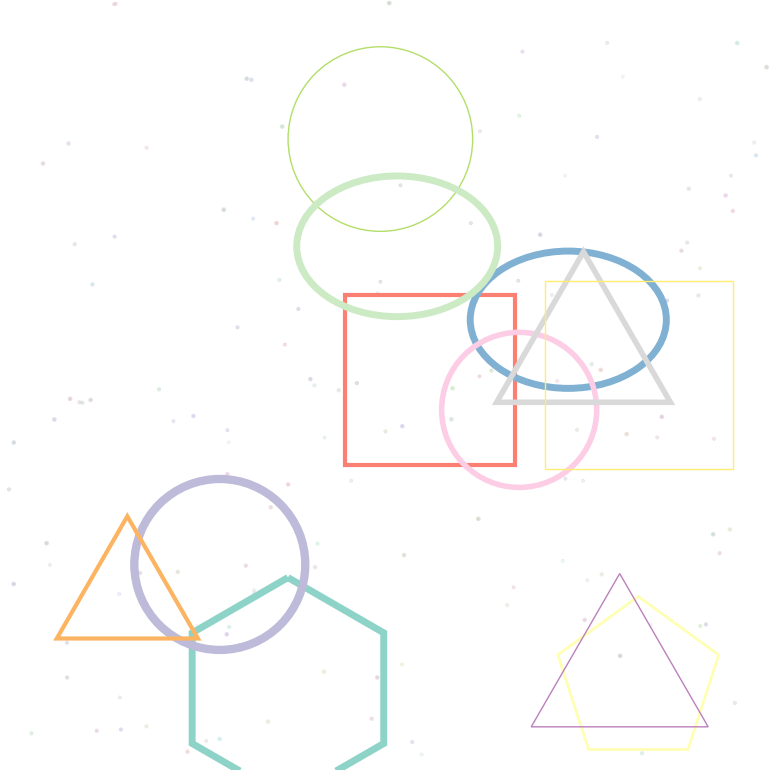[{"shape": "hexagon", "thickness": 2.5, "radius": 0.72, "center": [0.374, 0.106]}, {"shape": "pentagon", "thickness": 1, "radius": 0.55, "center": [0.829, 0.116]}, {"shape": "circle", "thickness": 3, "radius": 0.56, "center": [0.285, 0.267]}, {"shape": "square", "thickness": 1.5, "radius": 0.55, "center": [0.559, 0.506]}, {"shape": "oval", "thickness": 2.5, "radius": 0.64, "center": [0.738, 0.585]}, {"shape": "triangle", "thickness": 1.5, "radius": 0.53, "center": [0.165, 0.224]}, {"shape": "circle", "thickness": 0.5, "radius": 0.6, "center": [0.494, 0.819]}, {"shape": "circle", "thickness": 2, "radius": 0.5, "center": [0.674, 0.468]}, {"shape": "triangle", "thickness": 2, "radius": 0.65, "center": [0.758, 0.543]}, {"shape": "triangle", "thickness": 0.5, "radius": 0.66, "center": [0.805, 0.122]}, {"shape": "oval", "thickness": 2.5, "radius": 0.65, "center": [0.516, 0.68]}, {"shape": "square", "thickness": 0.5, "radius": 0.61, "center": [0.83, 0.513]}]